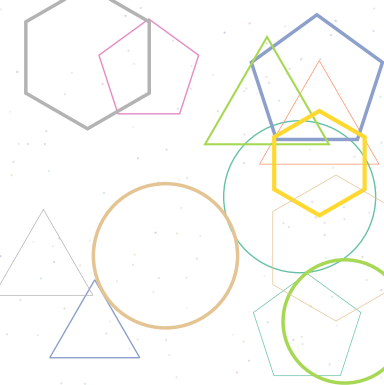[{"shape": "pentagon", "thickness": 0.5, "radius": 0.73, "center": [0.798, 0.143]}, {"shape": "circle", "thickness": 1, "radius": 0.99, "center": [0.778, 0.489]}, {"shape": "triangle", "thickness": 0.5, "radius": 0.9, "center": [0.829, 0.663]}, {"shape": "pentagon", "thickness": 2.5, "radius": 0.9, "center": [0.823, 0.783]}, {"shape": "triangle", "thickness": 1, "radius": 0.67, "center": [0.246, 0.138]}, {"shape": "pentagon", "thickness": 1, "radius": 0.68, "center": [0.386, 0.814]}, {"shape": "triangle", "thickness": 1.5, "radius": 0.93, "center": [0.694, 0.718]}, {"shape": "circle", "thickness": 2.5, "radius": 0.8, "center": [0.895, 0.165]}, {"shape": "hexagon", "thickness": 3, "radius": 0.68, "center": [0.83, 0.576]}, {"shape": "hexagon", "thickness": 0.5, "radius": 0.95, "center": [0.873, 0.356]}, {"shape": "circle", "thickness": 2.5, "radius": 0.94, "center": [0.43, 0.336]}, {"shape": "hexagon", "thickness": 2.5, "radius": 0.93, "center": [0.227, 0.851]}, {"shape": "triangle", "thickness": 0.5, "radius": 0.74, "center": [0.113, 0.307]}]